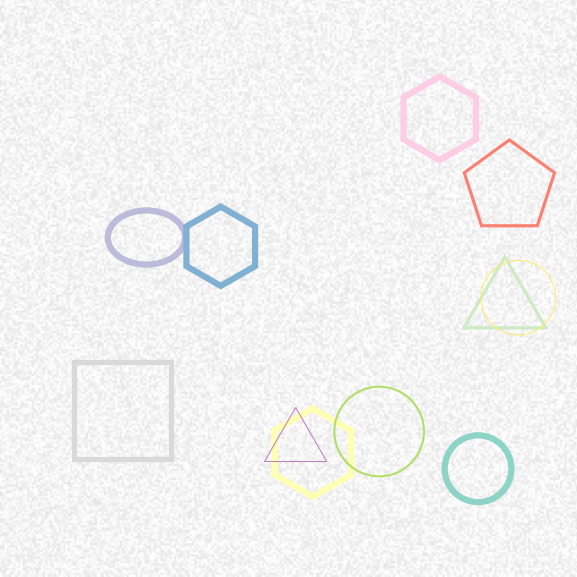[{"shape": "circle", "thickness": 3, "radius": 0.29, "center": [0.828, 0.187]}, {"shape": "hexagon", "thickness": 3, "radius": 0.38, "center": [0.542, 0.215]}, {"shape": "oval", "thickness": 3, "radius": 0.33, "center": [0.254, 0.588]}, {"shape": "pentagon", "thickness": 1.5, "radius": 0.41, "center": [0.882, 0.675]}, {"shape": "hexagon", "thickness": 3, "radius": 0.34, "center": [0.382, 0.573]}, {"shape": "circle", "thickness": 1, "radius": 0.39, "center": [0.657, 0.252]}, {"shape": "hexagon", "thickness": 3, "radius": 0.36, "center": [0.761, 0.794]}, {"shape": "square", "thickness": 2.5, "radius": 0.42, "center": [0.212, 0.288]}, {"shape": "triangle", "thickness": 0.5, "radius": 0.31, "center": [0.512, 0.231]}, {"shape": "triangle", "thickness": 1.5, "radius": 0.41, "center": [0.874, 0.472]}, {"shape": "circle", "thickness": 0.5, "radius": 0.32, "center": [0.897, 0.484]}]